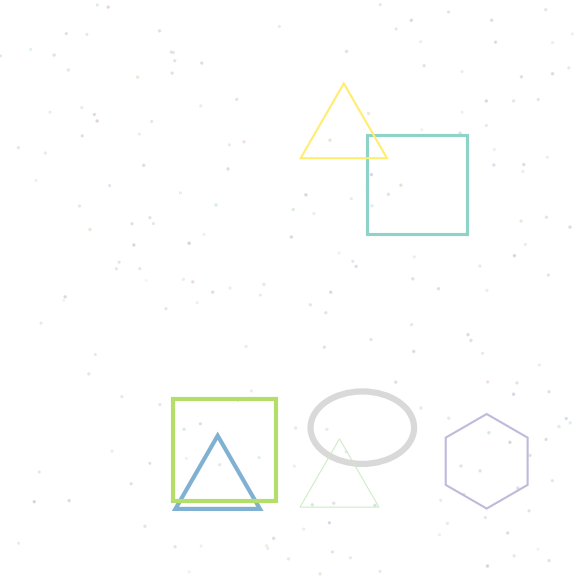[{"shape": "square", "thickness": 1.5, "radius": 0.43, "center": [0.722, 0.68]}, {"shape": "hexagon", "thickness": 1, "radius": 0.41, "center": [0.843, 0.2]}, {"shape": "triangle", "thickness": 2, "radius": 0.42, "center": [0.377, 0.16]}, {"shape": "square", "thickness": 2, "radius": 0.44, "center": [0.389, 0.22]}, {"shape": "oval", "thickness": 3, "radius": 0.45, "center": [0.627, 0.259]}, {"shape": "triangle", "thickness": 0.5, "radius": 0.39, "center": [0.588, 0.16]}, {"shape": "triangle", "thickness": 1, "radius": 0.43, "center": [0.595, 0.768]}]